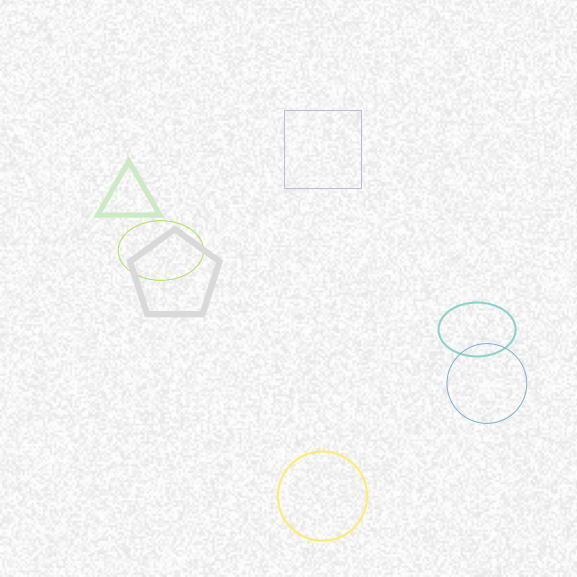[{"shape": "oval", "thickness": 1, "radius": 0.33, "center": [0.826, 0.429]}, {"shape": "square", "thickness": 0.5, "radius": 0.34, "center": [0.558, 0.741]}, {"shape": "circle", "thickness": 0.5, "radius": 0.35, "center": [0.843, 0.335]}, {"shape": "oval", "thickness": 0.5, "radius": 0.37, "center": [0.279, 0.565]}, {"shape": "pentagon", "thickness": 3, "radius": 0.41, "center": [0.303, 0.521]}, {"shape": "triangle", "thickness": 2.5, "radius": 0.31, "center": [0.223, 0.658]}, {"shape": "circle", "thickness": 1, "radius": 0.39, "center": [0.558, 0.14]}]